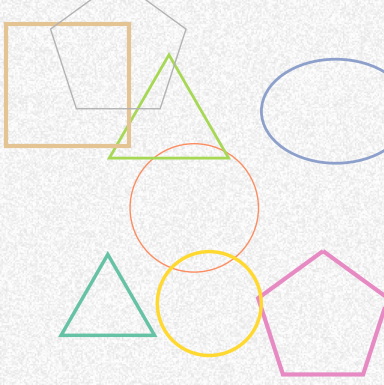[{"shape": "triangle", "thickness": 2.5, "radius": 0.7, "center": [0.28, 0.199]}, {"shape": "circle", "thickness": 1, "radius": 0.83, "center": [0.505, 0.46]}, {"shape": "oval", "thickness": 2, "radius": 0.97, "center": [0.872, 0.711]}, {"shape": "pentagon", "thickness": 3, "radius": 0.89, "center": [0.839, 0.171]}, {"shape": "triangle", "thickness": 2, "radius": 0.89, "center": [0.439, 0.679]}, {"shape": "circle", "thickness": 2.5, "radius": 0.67, "center": [0.544, 0.212]}, {"shape": "square", "thickness": 3, "radius": 0.79, "center": [0.175, 0.779]}, {"shape": "pentagon", "thickness": 1, "radius": 0.93, "center": [0.307, 0.867]}]